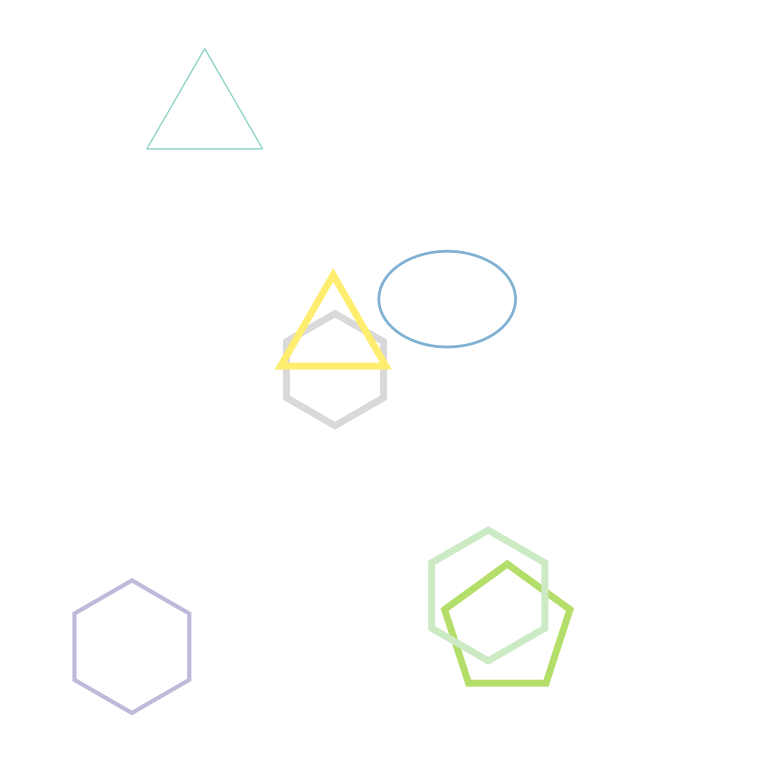[{"shape": "triangle", "thickness": 0.5, "radius": 0.43, "center": [0.266, 0.85]}, {"shape": "hexagon", "thickness": 1.5, "radius": 0.43, "center": [0.171, 0.16]}, {"shape": "oval", "thickness": 1, "radius": 0.44, "center": [0.581, 0.612]}, {"shape": "pentagon", "thickness": 2.5, "radius": 0.43, "center": [0.659, 0.182]}, {"shape": "hexagon", "thickness": 2.5, "radius": 0.36, "center": [0.435, 0.52]}, {"shape": "hexagon", "thickness": 2.5, "radius": 0.42, "center": [0.634, 0.227]}, {"shape": "triangle", "thickness": 2.5, "radius": 0.39, "center": [0.433, 0.564]}]